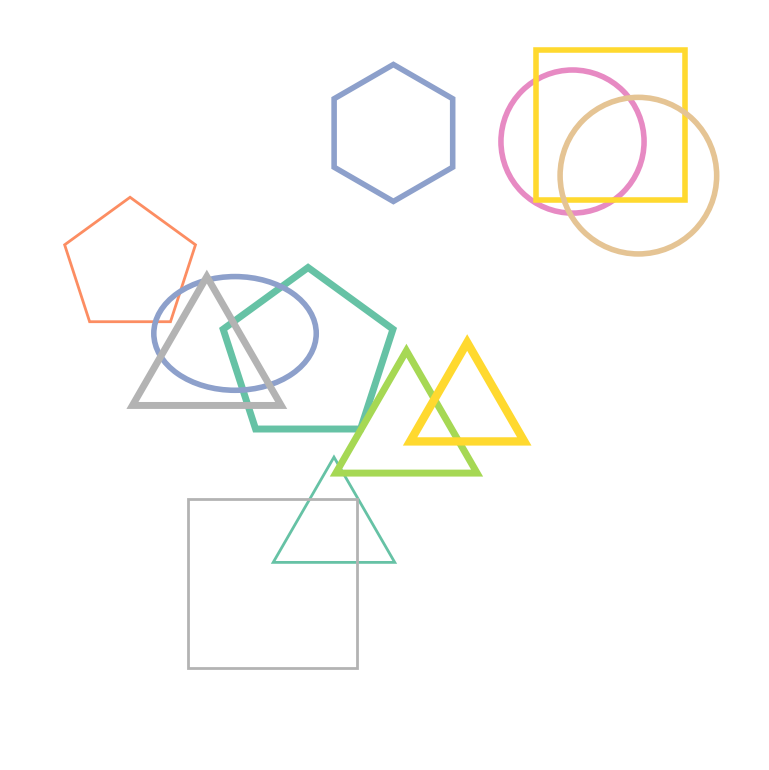[{"shape": "triangle", "thickness": 1, "radius": 0.46, "center": [0.434, 0.315]}, {"shape": "pentagon", "thickness": 2.5, "radius": 0.58, "center": [0.4, 0.537]}, {"shape": "pentagon", "thickness": 1, "radius": 0.45, "center": [0.169, 0.654]}, {"shape": "oval", "thickness": 2, "radius": 0.53, "center": [0.305, 0.567]}, {"shape": "hexagon", "thickness": 2, "radius": 0.44, "center": [0.511, 0.827]}, {"shape": "circle", "thickness": 2, "radius": 0.46, "center": [0.744, 0.816]}, {"shape": "triangle", "thickness": 2.5, "radius": 0.53, "center": [0.528, 0.439]}, {"shape": "triangle", "thickness": 3, "radius": 0.43, "center": [0.607, 0.47]}, {"shape": "square", "thickness": 2, "radius": 0.49, "center": [0.793, 0.838]}, {"shape": "circle", "thickness": 2, "radius": 0.51, "center": [0.829, 0.772]}, {"shape": "triangle", "thickness": 2.5, "radius": 0.56, "center": [0.269, 0.529]}, {"shape": "square", "thickness": 1, "radius": 0.55, "center": [0.354, 0.242]}]